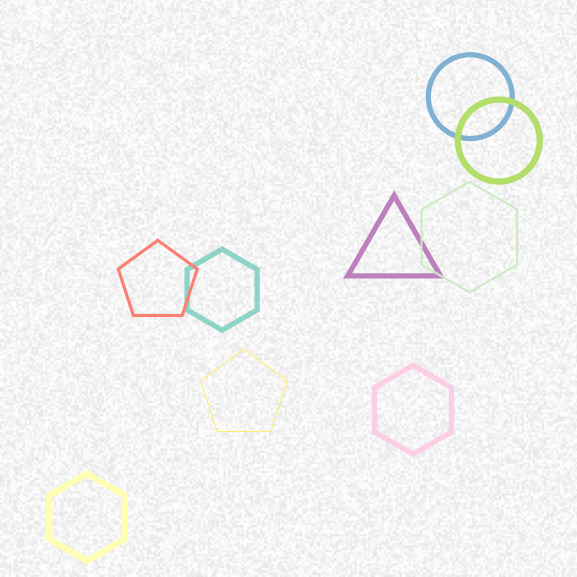[{"shape": "hexagon", "thickness": 2.5, "radius": 0.35, "center": [0.385, 0.498]}, {"shape": "hexagon", "thickness": 3, "radius": 0.38, "center": [0.151, 0.103]}, {"shape": "pentagon", "thickness": 1.5, "radius": 0.36, "center": [0.273, 0.511]}, {"shape": "circle", "thickness": 2.5, "radius": 0.36, "center": [0.814, 0.832]}, {"shape": "circle", "thickness": 3, "radius": 0.35, "center": [0.864, 0.756]}, {"shape": "hexagon", "thickness": 2.5, "radius": 0.39, "center": [0.715, 0.29]}, {"shape": "triangle", "thickness": 2.5, "radius": 0.46, "center": [0.682, 0.568]}, {"shape": "hexagon", "thickness": 1, "radius": 0.48, "center": [0.813, 0.589]}, {"shape": "pentagon", "thickness": 0.5, "radius": 0.39, "center": [0.423, 0.316]}]